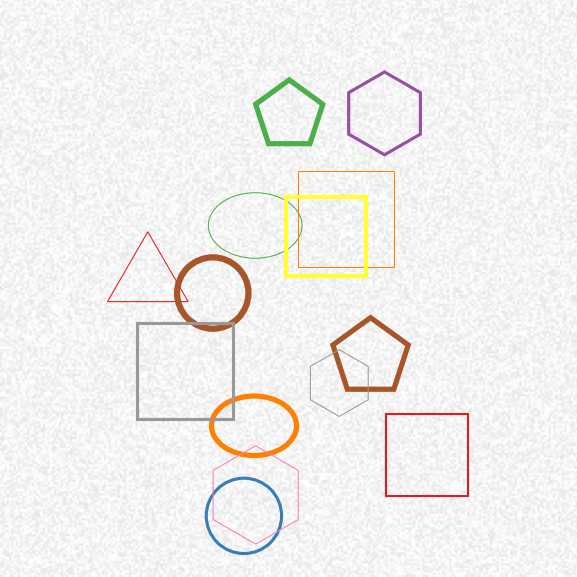[{"shape": "triangle", "thickness": 0.5, "radius": 0.4, "center": [0.256, 0.517]}, {"shape": "square", "thickness": 1, "radius": 0.36, "center": [0.739, 0.211]}, {"shape": "circle", "thickness": 1.5, "radius": 0.33, "center": [0.422, 0.106]}, {"shape": "oval", "thickness": 0.5, "radius": 0.41, "center": [0.442, 0.609]}, {"shape": "pentagon", "thickness": 2.5, "radius": 0.31, "center": [0.501, 0.8]}, {"shape": "hexagon", "thickness": 1.5, "radius": 0.36, "center": [0.666, 0.803]}, {"shape": "square", "thickness": 0.5, "radius": 0.41, "center": [0.599, 0.62]}, {"shape": "oval", "thickness": 2.5, "radius": 0.37, "center": [0.44, 0.262]}, {"shape": "square", "thickness": 2, "radius": 0.34, "center": [0.565, 0.589]}, {"shape": "pentagon", "thickness": 2.5, "radius": 0.34, "center": [0.642, 0.381]}, {"shape": "circle", "thickness": 3, "radius": 0.31, "center": [0.368, 0.492]}, {"shape": "hexagon", "thickness": 0.5, "radius": 0.43, "center": [0.443, 0.142]}, {"shape": "hexagon", "thickness": 0.5, "radius": 0.29, "center": [0.587, 0.336]}, {"shape": "square", "thickness": 1.5, "radius": 0.41, "center": [0.321, 0.357]}]